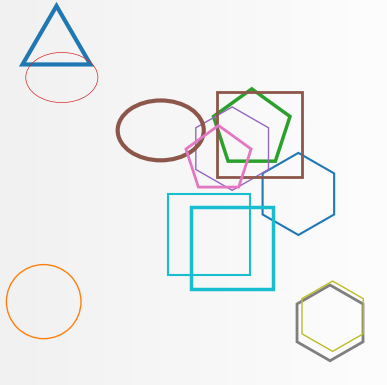[{"shape": "hexagon", "thickness": 1.5, "radius": 0.53, "center": [0.77, 0.496]}, {"shape": "triangle", "thickness": 3, "radius": 0.51, "center": [0.146, 0.883]}, {"shape": "circle", "thickness": 1, "radius": 0.48, "center": [0.113, 0.217]}, {"shape": "pentagon", "thickness": 2.5, "radius": 0.52, "center": [0.65, 0.665]}, {"shape": "oval", "thickness": 0.5, "radius": 0.47, "center": [0.16, 0.799]}, {"shape": "hexagon", "thickness": 1, "radius": 0.54, "center": [0.599, 0.614]}, {"shape": "oval", "thickness": 3, "radius": 0.56, "center": [0.415, 0.661]}, {"shape": "square", "thickness": 2, "radius": 0.55, "center": [0.67, 0.652]}, {"shape": "pentagon", "thickness": 2, "radius": 0.44, "center": [0.564, 0.586]}, {"shape": "hexagon", "thickness": 2, "radius": 0.49, "center": [0.852, 0.161]}, {"shape": "hexagon", "thickness": 1, "radius": 0.46, "center": [0.858, 0.179]}, {"shape": "square", "thickness": 1.5, "radius": 0.53, "center": [0.539, 0.39]}, {"shape": "square", "thickness": 2.5, "radius": 0.53, "center": [0.598, 0.356]}]